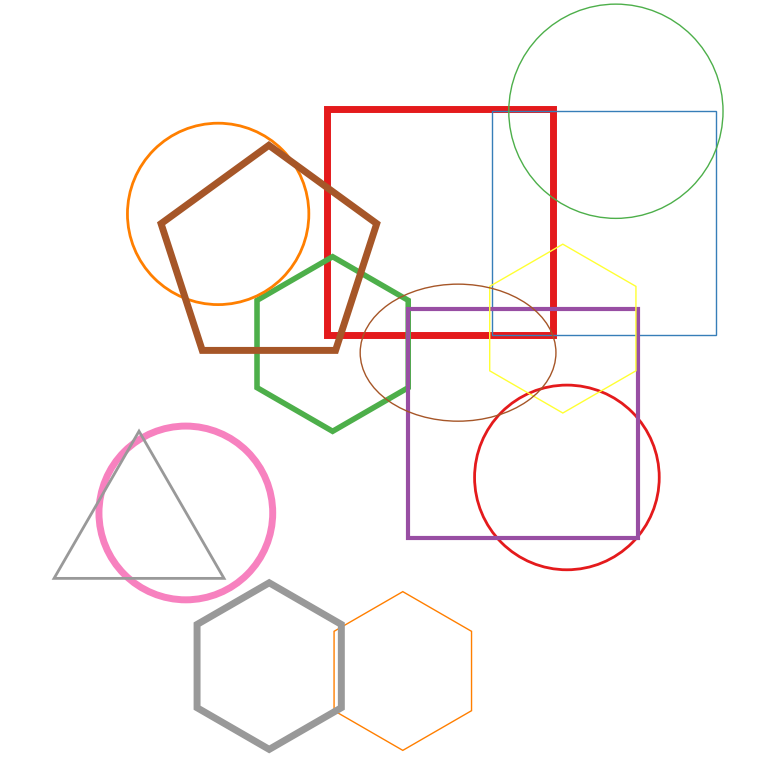[{"shape": "square", "thickness": 2.5, "radius": 0.74, "center": [0.571, 0.712]}, {"shape": "circle", "thickness": 1, "radius": 0.6, "center": [0.736, 0.38]}, {"shape": "square", "thickness": 0.5, "radius": 0.73, "center": [0.784, 0.711]}, {"shape": "circle", "thickness": 0.5, "radius": 0.7, "center": [0.8, 0.856]}, {"shape": "hexagon", "thickness": 2, "radius": 0.57, "center": [0.432, 0.553]}, {"shape": "square", "thickness": 1.5, "radius": 0.75, "center": [0.679, 0.45]}, {"shape": "hexagon", "thickness": 0.5, "radius": 0.52, "center": [0.523, 0.129]}, {"shape": "circle", "thickness": 1, "radius": 0.59, "center": [0.283, 0.722]}, {"shape": "hexagon", "thickness": 0.5, "radius": 0.55, "center": [0.731, 0.573]}, {"shape": "pentagon", "thickness": 2.5, "radius": 0.74, "center": [0.349, 0.664]}, {"shape": "oval", "thickness": 0.5, "radius": 0.64, "center": [0.595, 0.542]}, {"shape": "circle", "thickness": 2.5, "radius": 0.56, "center": [0.241, 0.334]}, {"shape": "hexagon", "thickness": 2.5, "radius": 0.54, "center": [0.35, 0.135]}, {"shape": "triangle", "thickness": 1, "radius": 0.64, "center": [0.181, 0.313]}]